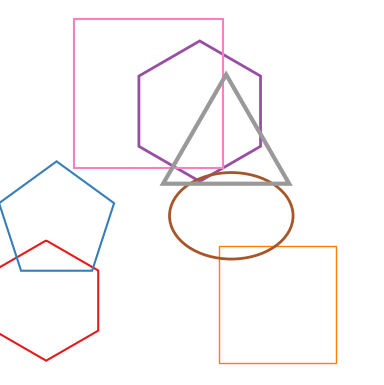[{"shape": "hexagon", "thickness": 1.5, "radius": 0.78, "center": [0.12, 0.219]}, {"shape": "pentagon", "thickness": 1.5, "radius": 0.78, "center": [0.147, 0.424]}, {"shape": "hexagon", "thickness": 2, "radius": 0.91, "center": [0.519, 0.711]}, {"shape": "square", "thickness": 1, "radius": 0.76, "center": [0.721, 0.21]}, {"shape": "oval", "thickness": 2, "radius": 0.8, "center": [0.601, 0.439]}, {"shape": "square", "thickness": 1.5, "radius": 0.97, "center": [0.385, 0.758]}, {"shape": "triangle", "thickness": 3, "radius": 0.95, "center": [0.587, 0.617]}]